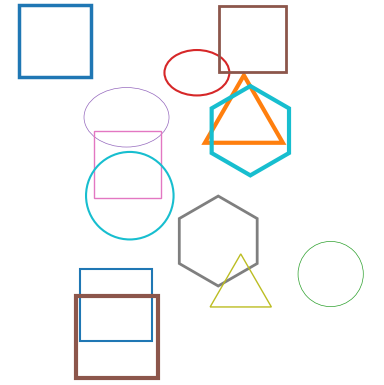[{"shape": "square", "thickness": 2.5, "radius": 0.47, "center": [0.143, 0.893]}, {"shape": "square", "thickness": 1.5, "radius": 0.47, "center": [0.302, 0.208]}, {"shape": "triangle", "thickness": 3, "radius": 0.58, "center": [0.633, 0.688]}, {"shape": "circle", "thickness": 0.5, "radius": 0.42, "center": [0.859, 0.288]}, {"shape": "oval", "thickness": 1.5, "radius": 0.42, "center": [0.511, 0.811]}, {"shape": "oval", "thickness": 0.5, "radius": 0.55, "center": [0.329, 0.695]}, {"shape": "square", "thickness": 2, "radius": 0.43, "center": [0.656, 0.899]}, {"shape": "square", "thickness": 3, "radius": 0.53, "center": [0.304, 0.125]}, {"shape": "square", "thickness": 1, "radius": 0.43, "center": [0.331, 0.573]}, {"shape": "hexagon", "thickness": 2, "radius": 0.58, "center": [0.567, 0.374]}, {"shape": "triangle", "thickness": 1, "radius": 0.46, "center": [0.625, 0.249]}, {"shape": "circle", "thickness": 1.5, "radius": 0.57, "center": [0.337, 0.492]}, {"shape": "hexagon", "thickness": 3, "radius": 0.58, "center": [0.65, 0.661]}]